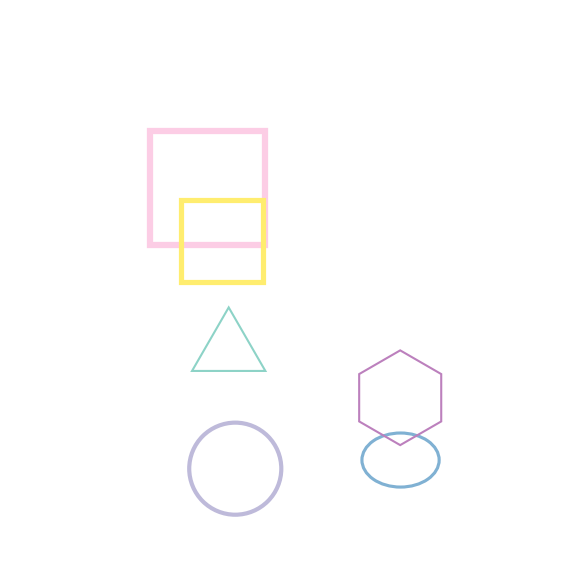[{"shape": "triangle", "thickness": 1, "radius": 0.37, "center": [0.396, 0.393]}, {"shape": "circle", "thickness": 2, "radius": 0.4, "center": [0.407, 0.188]}, {"shape": "oval", "thickness": 1.5, "radius": 0.33, "center": [0.694, 0.203]}, {"shape": "square", "thickness": 3, "radius": 0.5, "center": [0.359, 0.674]}, {"shape": "hexagon", "thickness": 1, "radius": 0.41, "center": [0.693, 0.31]}, {"shape": "square", "thickness": 2.5, "radius": 0.35, "center": [0.384, 0.581]}]